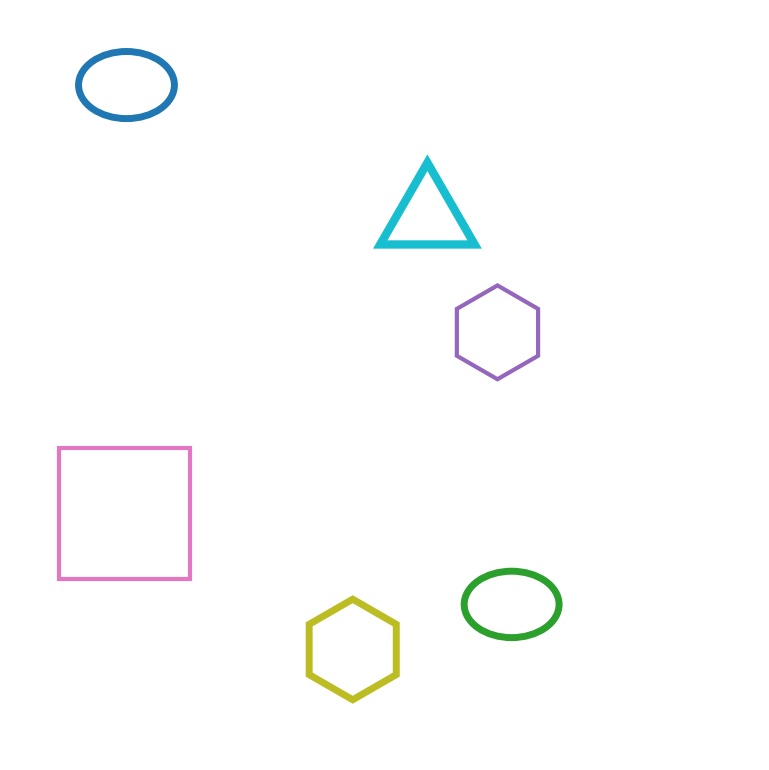[{"shape": "oval", "thickness": 2.5, "radius": 0.31, "center": [0.164, 0.89]}, {"shape": "oval", "thickness": 2.5, "radius": 0.31, "center": [0.664, 0.215]}, {"shape": "hexagon", "thickness": 1.5, "radius": 0.3, "center": [0.646, 0.568]}, {"shape": "square", "thickness": 1.5, "radius": 0.43, "center": [0.162, 0.333]}, {"shape": "hexagon", "thickness": 2.5, "radius": 0.33, "center": [0.458, 0.157]}, {"shape": "triangle", "thickness": 3, "radius": 0.35, "center": [0.555, 0.718]}]